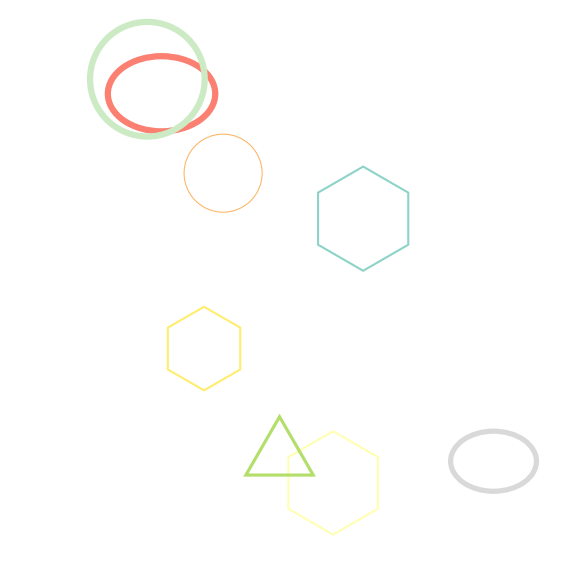[{"shape": "hexagon", "thickness": 1, "radius": 0.45, "center": [0.629, 0.62]}, {"shape": "hexagon", "thickness": 1, "radius": 0.45, "center": [0.577, 0.163]}, {"shape": "oval", "thickness": 3, "radius": 0.46, "center": [0.28, 0.837]}, {"shape": "circle", "thickness": 0.5, "radius": 0.34, "center": [0.386, 0.699]}, {"shape": "triangle", "thickness": 1.5, "radius": 0.34, "center": [0.484, 0.21]}, {"shape": "oval", "thickness": 2.5, "radius": 0.37, "center": [0.855, 0.201]}, {"shape": "circle", "thickness": 3, "radius": 0.5, "center": [0.255, 0.862]}, {"shape": "hexagon", "thickness": 1, "radius": 0.36, "center": [0.353, 0.396]}]